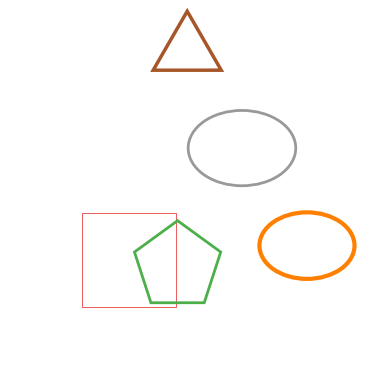[{"shape": "square", "thickness": 0.5, "radius": 0.61, "center": [0.334, 0.325]}, {"shape": "pentagon", "thickness": 2, "radius": 0.59, "center": [0.461, 0.309]}, {"shape": "oval", "thickness": 3, "radius": 0.62, "center": [0.797, 0.362]}, {"shape": "triangle", "thickness": 2.5, "radius": 0.51, "center": [0.486, 0.869]}, {"shape": "oval", "thickness": 2, "radius": 0.7, "center": [0.628, 0.615]}]